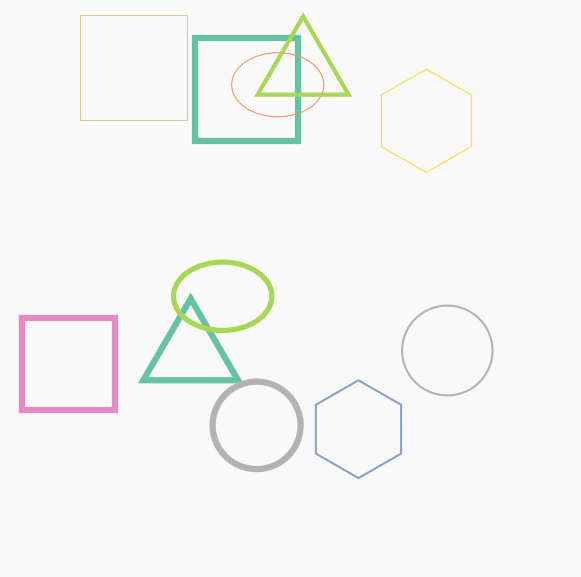[{"shape": "square", "thickness": 3, "radius": 0.45, "center": [0.424, 0.844]}, {"shape": "triangle", "thickness": 3, "radius": 0.47, "center": [0.328, 0.388]}, {"shape": "oval", "thickness": 0.5, "radius": 0.4, "center": [0.478, 0.852]}, {"shape": "hexagon", "thickness": 1, "radius": 0.42, "center": [0.617, 0.256]}, {"shape": "square", "thickness": 3, "radius": 0.4, "center": [0.118, 0.369]}, {"shape": "triangle", "thickness": 2, "radius": 0.45, "center": [0.521, 0.88]}, {"shape": "oval", "thickness": 2.5, "radius": 0.42, "center": [0.383, 0.486]}, {"shape": "hexagon", "thickness": 0.5, "radius": 0.45, "center": [0.733, 0.79]}, {"shape": "square", "thickness": 0.5, "radius": 0.46, "center": [0.23, 0.882]}, {"shape": "circle", "thickness": 3, "radius": 0.38, "center": [0.441, 0.263]}, {"shape": "circle", "thickness": 1, "radius": 0.39, "center": [0.77, 0.392]}]